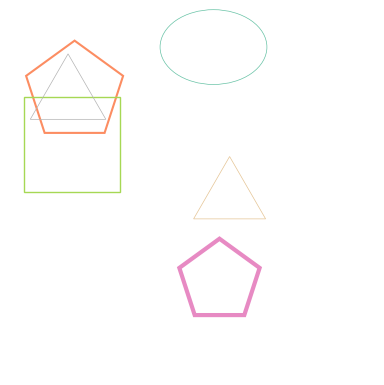[{"shape": "oval", "thickness": 0.5, "radius": 0.69, "center": [0.555, 0.878]}, {"shape": "pentagon", "thickness": 1.5, "radius": 0.66, "center": [0.194, 0.762]}, {"shape": "pentagon", "thickness": 3, "radius": 0.55, "center": [0.57, 0.27]}, {"shape": "square", "thickness": 1, "radius": 0.62, "center": [0.187, 0.624]}, {"shape": "triangle", "thickness": 0.5, "radius": 0.54, "center": [0.596, 0.485]}, {"shape": "triangle", "thickness": 0.5, "radius": 0.57, "center": [0.177, 0.747]}]